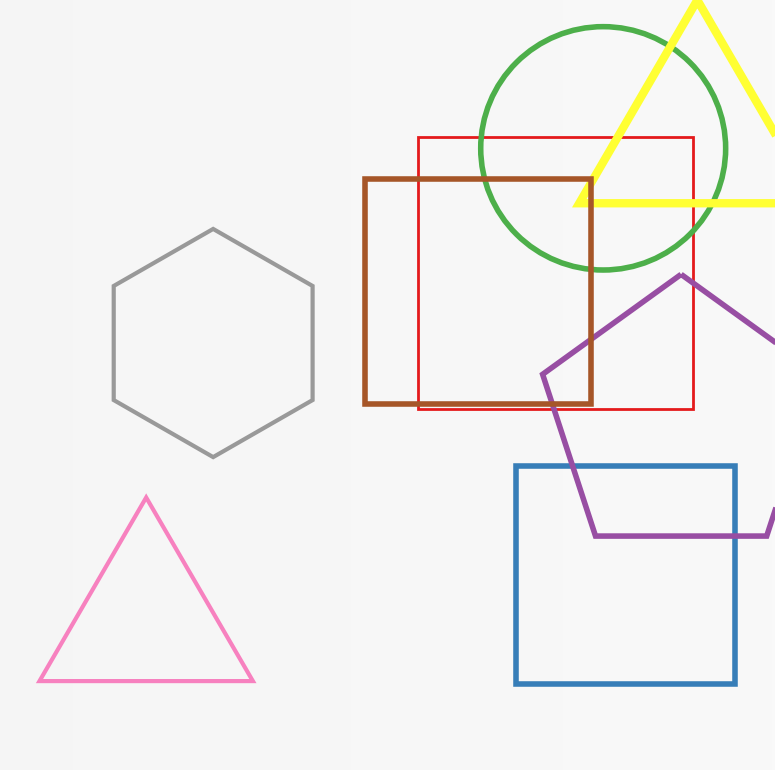[{"shape": "square", "thickness": 1, "radius": 0.88, "center": [0.717, 0.646]}, {"shape": "square", "thickness": 2, "radius": 0.71, "center": [0.808, 0.253]}, {"shape": "circle", "thickness": 2, "radius": 0.79, "center": [0.778, 0.807]}, {"shape": "pentagon", "thickness": 2, "radius": 0.94, "center": [0.879, 0.456]}, {"shape": "triangle", "thickness": 3, "radius": 0.88, "center": [0.9, 0.824]}, {"shape": "square", "thickness": 2, "radius": 0.73, "center": [0.617, 0.621]}, {"shape": "triangle", "thickness": 1.5, "radius": 0.79, "center": [0.189, 0.195]}, {"shape": "hexagon", "thickness": 1.5, "radius": 0.74, "center": [0.275, 0.555]}]